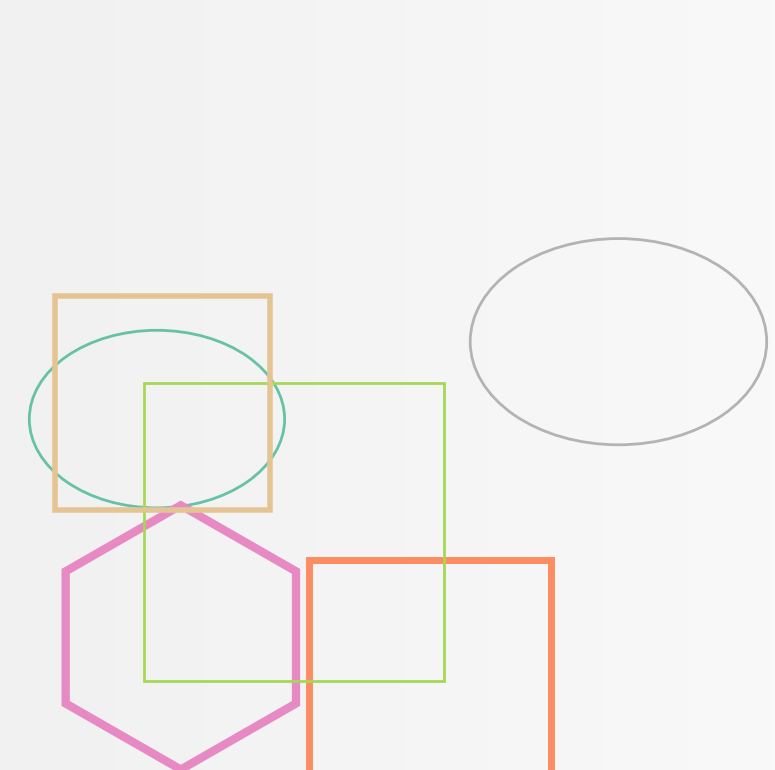[{"shape": "oval", "thickness": 1, "radius": 0.82, "center": [0.203, 0.456]}, {"shape": "square", "thickness": 2.5, "radius": 0.78, "center": [0.555, 0.116]}, {"shape": "hexagon", "thickness": 3, "radius": 0.86, "center": [0.233, 0.172]}, {"shape": "square", "thickness": 1, "radius": 0.97, "center": [0.38, 0.309]}, {"shape": "square", "thickness": 2, "radius": 0.69, "center": [0.21, 0.477]}, {"shape": "oval", "thickness": 1, "radius": 0.96, "center": [0.798, 0.556]}]